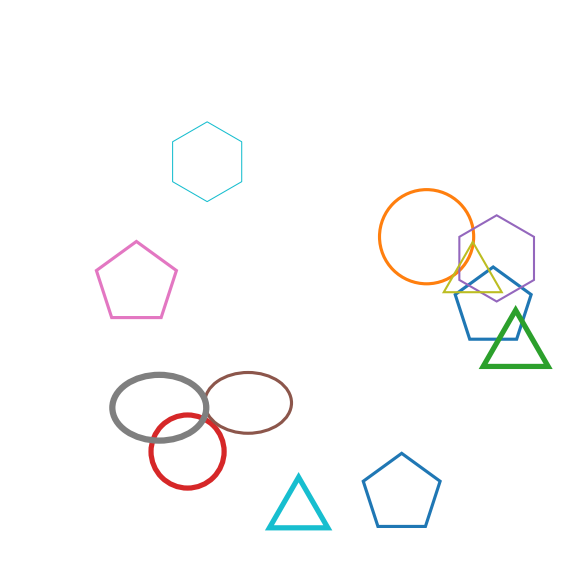[{"shape": "pentagon", "thickness": 1.5, "radius": 0.35, "center": [0.854, 0.468]}, {"shape": "pentagon", "thickness": 1.5, "radius": 0.35, "center": [0.696, 0.144]}, {"shape": "circle", "thickness": 1.5, "radius": 0.41, "center": [0.739, 0.589]}, {"shape": "triangle", "thickness": 2.5, "radius": 0.32, "center": [0.893, 0.397]}, {"shape": "circle", "thickness": 2.5, "radius": 0.32, "center": [0.325, 0.217]}, {"shape": "hexagon", "thickness": 1, "radius": 0.37, "center": [0.86, 0.552]}, {"shape": "oval", "thickness": 1.5, "radius": 0.38, "center": [0.43, 0.302]}, {"shape": "pentagon", "thickness": 1.5, "radius": 0.36, "center": [0.236, 0.508]}, {"shape": "oval", "thickness": 3, "radius": 0.41, "center": [0.276, 0.293]}, {"shape": "triangle", "thickness": 1, "radius": 0.29, "center": [0.819, 0.522]}, {"shape": "triangle", "thickness": 2.5, "radius": 0.29, "center": [0.517, 0.114]}, {"shape": "hexagon", "thickness": 0.5, "radius": 0.35, "center": [0.359, 0.719]}]